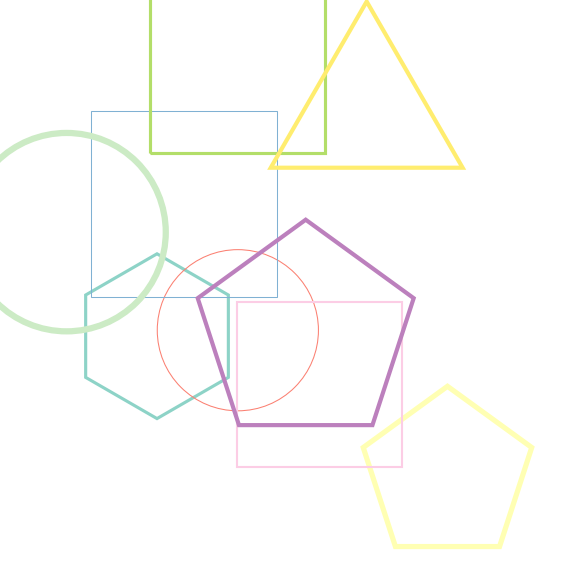[{"shape": "hexagon", "thickness": 1.5, "radius": 0.71, "center": [0.272, 0.417]}, {"shape": "pentagon", "thickness": 2.5, "radius": 0.77, "center": [0.775, 0.177]}, {"shape": "circle", "thickness": 0.5, "radius": 0.7, "center": [0.412, 0.427]}, {"shape": "square", "thickness": 0.5, "radius": 0.81, "center": [0.319, 0.646]}, {"shape": "square", "thickness": 1.5, "radius": 0.76, "center": [0.411, 0.886]}, {"shape": "square", "thickness": 1, "radius": 0.72, "center": [0.553, 0.333]}, {"shape": "pentagon", "thickness": 2, "radius": 0.98, "center": [0.529, 0.422]}, {"shape": "circle", "thickness": 3, "radius": 0.86, "center": [0.115, 0.597]}, {"shape": "triangle", "thickness": 2, "radius": 0.96, "center": [0.635, 0.805]}]